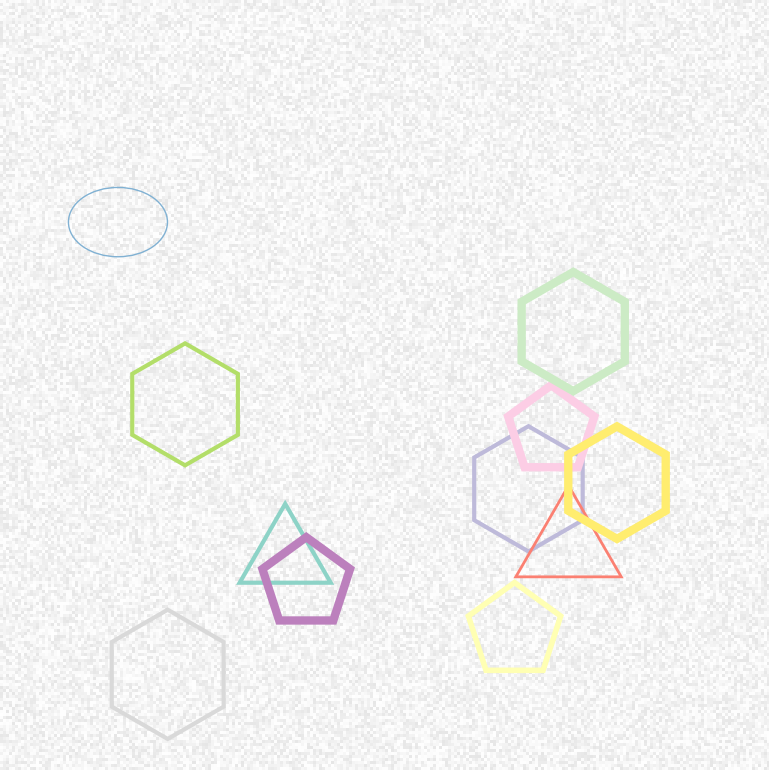[{"shape": "triangle", "thickness": 1.5, "radius": 0.34, "center": [0.37, 0.277]}, {"shape": "pentagon", "thickness": 2, "radius": 0.32, "center": [0.668, 0.18]}, {"shape": "hexagon", "thickness": 1.5, "radius": 0.41, "center": [0.686, 0.365]}, {"shape": "triangle", "thickness": 1, "radius": 0.4, "center": [0.738, 0.29]}, {"shape": "oval", "thickness": 0.5, "radius": 0.32, "center": [0.153, 0.712]}, {"shape": "hexagon", "thickness": 1.5, "radius": 0.4, "center": [0.24, 0.475]}, {"shape": "pentagon", "thickness": 3, "radius": 0.29, "center": [0.716, 0.441]}, {"shape": "hexagon", "thickness": 1.5, "radius": 0.42, "center": [0.218, 0.124]}, {"shape": "pentagon", "thickness": 3, "radius": 0.3, "center": [0.398, 0.243]}, {"shape": "hexagon", "thickness": 3, "radius": 0.39, "center": [0.744, 0.569]}, {"shape": "hexagon", "thickness": 3, "radius": 0.37, "center": [0.801, 0.373]}]